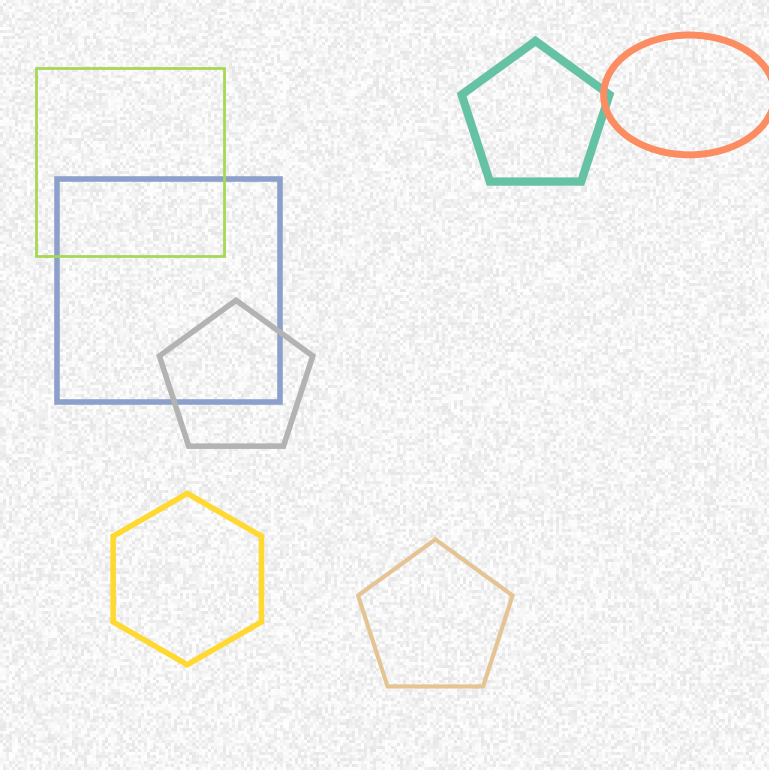[{"shape": "pentagon", "thickness": 3, "radius": 0.5, "center": [0.696, 0.846]}, {"shape": "oval", "thickness": 2.5, "radius": 0.56, "center": [0.895, 0.877]}, {"shape": "square", "thickness": 2, "radius": 0.73, "center": [0.219, 0.623]}, {"shape": "square", "thickness": 1, "radius": 0.61, "center": [0.169, 0.789]}, {"shape": "hexagon", "thickness": 2, "radius": 0.56, "center": [0.243, 0.248]}, {"shape": "pentagon", "thickness": 1.5, "radius": 0.53, "center": [0.565, 0.194]}, {"shape": "pentagon", "thickness": 2, "radius": 0.52, "center": [0.307, 0.505]}]